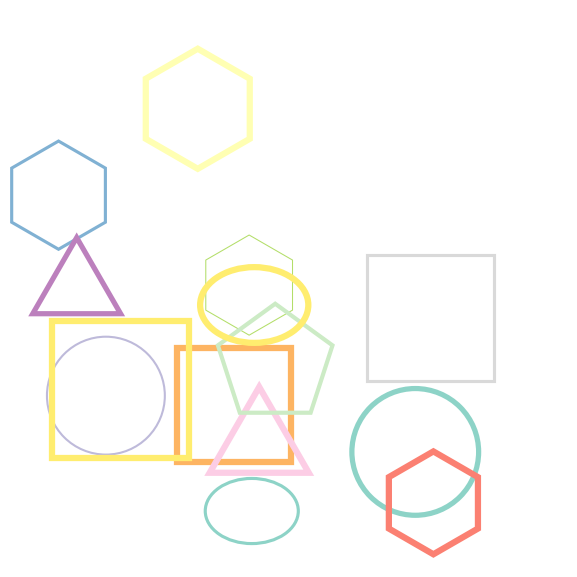[{"shape": "oval", "thickness": 1.5, "radius": 0.4, "center": [0.436, 0.114]}, {"shape": "circle", "thickness": 2.5, "radius": 0.55, "center": [0.719, 0.217]}, {"shape": "hexagon", "thickness": 3, "radius": 0.52, "center": [0.342, 0.811]}, {"shape": "circle", "thickness": 1, "radius": 0.51, "center": [0.183, 0.314]}, {"shape": "hexagon", "thickness": 3, "radius": 0.45, "center": [0.75, 0.128]}, {"shape": "hexagon", "thickness": 1.5, "radius": 0.47, "center": [0.101, 0.661]}, {"shape": "square", "thickness": 3, "radius": 0.49, "center": [0.405, 0.297]}, {"shape": "hexagon", "thickness": 0.5, "radius": 0.43, "center": [0.431, 0.505]}, {"shape": "triangle", "thickness": 3, "radius": 0.5, "center": [0.449, 0.23]}, {"shape": "square", "thickness": 1.5, "radius": 0.55, "center": [0.746, 0.448]}, {"shape": "triangle", "thickness": 2.5, "radius": 0.44, "center": [0.133, 0.5]}, {"shape": "pentagon", "thickness": 2, "radius": 0.52, "center": [0.477, 0.369]}, {"shape": "oval", "thickness": 3, "radius": 0.47, "center": [0.44, 0.471]}, {"shape": "square", "thickness": 3, "radius": 0.59, "center": [0.209, 0.324]}]